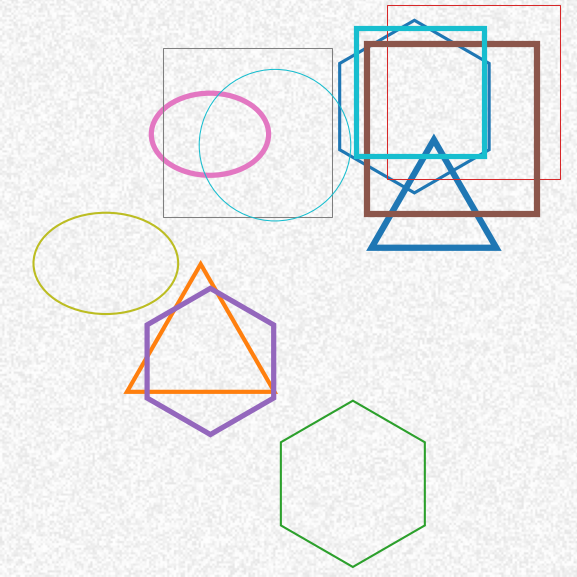[{"shape": "triangle", "thickness": 3, "radius": 0.62, "center": [0.751, 0.632]}, {"shape": "hexagon", "thickness": 1.5, "radius": 0.75, "center": [0.718, 0.815]}, {"shape": "triangle", "thickness": 2, "radius": 0.74, "center": [0.348, 0.394]}, {"shape": "hexagon", "thickness": 1, "radius": 0.72, "center": [0.611, 0.161]}, {"shape": "square", "thickness": 0.5, "radius": 0.75, "center": [0.82, 0.84]}, {"shape": "hexagon", "thickness": 2.5, "radius": 0.63, "center": [0.364, 0.373]}, {"shape": "square", "thickness": 3, "radius": 0.74, "center": [0.782, 0.776]}, {"shape": "oval", "thickness": 2.5, "radius": 0.51, "center": [0.364, 0.767]}, {"shape": "square", "thickness": 0.5, "radius": 0.73, "center": [0.428, 0.769]}, {"shape": "oval", "thickness": 1, "radius": 0.63, "center": [0.183, 0.543]}, {"shape": "square", "thickness": 2.5, "radius": 0.55, "center": [0.727, 0.84]}, {"shape": "circle", "thickness": 0.5, "radius": 0.66, "center": [0.476, 0.748]}]